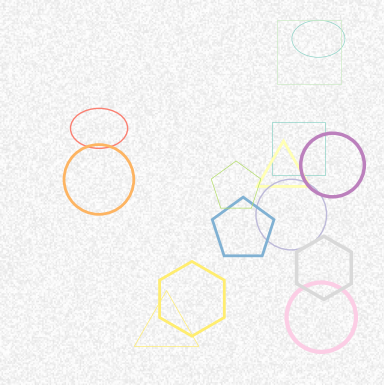[{"shape": "oval", "thickness": 0.5, "radius": 0.34, "center": [0.827, 0.899]}, {"shape": "square", "thickness": 0.5, "radius": 0.34, "center": [0.775, 0.614]}, {"shape": "triangle", "thickness": 2, "radius": 0.39, "center": [0.736, 0.555]}, {"shape": "circle", "thickness": 1, "radius": 0.46, "center": [0.757, 0.443]}, {"shape": "oval", "thickness": 1, "radius": 0.37, "center": [0.257, 0.667]}, {"shape": "pentagon", "thickness": 2, "radius": 0.42, "center": [0.632, 0.404]}, {"shape": "circle", "thickness": 2, "radius": 0.45, "center": [0.257, 0.534]}, {"shape": "pentagon", "thickness": 0.5, "radius": 0.34, "center": [0.613, 0.514]}, {"shape": "circle", "thickness": 3, "radius": 0.45, "center": [0.834, 0.176]}, {"shape": "hexagon", "thickness": 2.5, "radius": 0.41, "center": [0.841, 0.304]}, {"shape": "circle", "thickness": 2.5, "radius": 0.41, "center": [0.864, 0.571]}, {"shape": "square", "thickness": 0.5, "radius": 0.42, "center": [0.802, 0.864]}, {"shape": "triangle", "thickness": 0.5, "radius": 0.48, "center": [0.433, 0.149]}, {"shape": "hexagon", "thickness": 2, "radius": 0.49, "center": [0.499, 0.224]}]